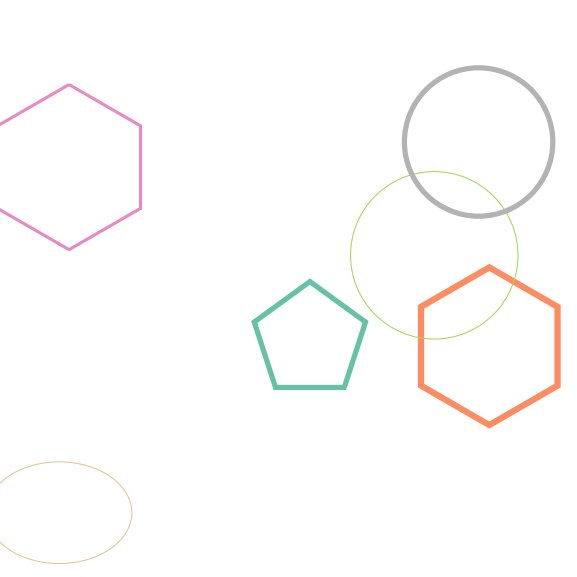[{"shape": "pentagon", "thickness": 2.5, "radius": 0.51, "center": [0.537, 0.41]}, {"shape": "hexagon", "thickness": 3, "radius": 0.68, "center": [0.847, 0.4]}, {"shape": "hexagon", "thickness": 1.5, "radius": 0.71, "center": [0.12, 0.71]}, {"shape": "circle", "thickness": 0.5, "radius": 0.72, "center": [0.752, 0.557]}, {"shape": "oval", "thickness": 0.5, "radius": 0.63, "center": [0.103, 0.111]}, {"shape": "circle", "thickness": 2.5, "radius": 0.64, "center": [0.829, 0.753]}]